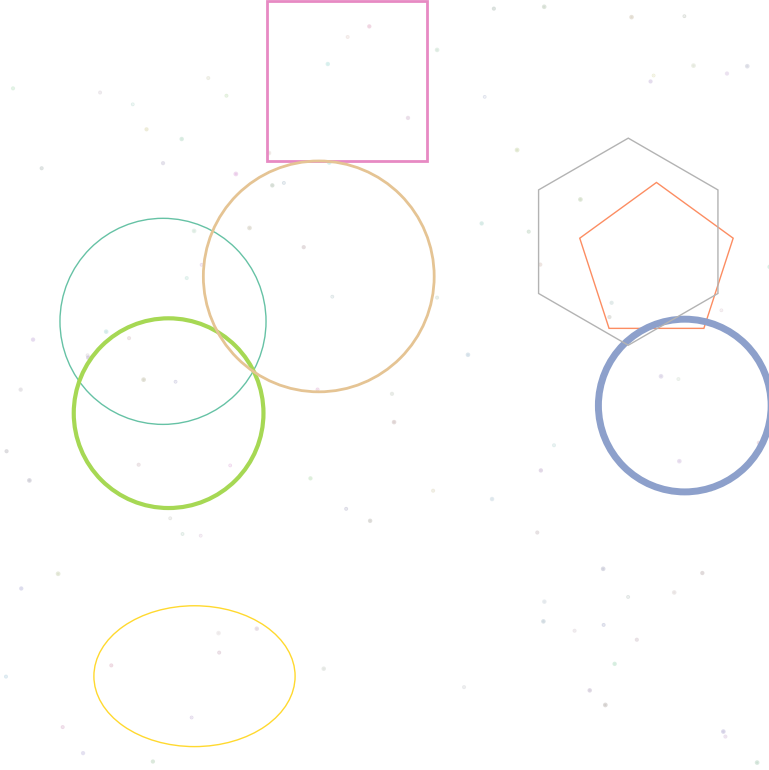[{"shape": "circle", "thickness": 0.5, "radius": 0.67, "center": [0.212, 0.583]}, {"shape": "pentagon", "thickness": 0.5, "radius": 0.52, "center": [0.853, 0.658]}, {"shape": "circle", "thickness": 2.5, "radius": 0.56, "center": [0.889, 0.473]}, {"shape": "square", "thickness": 1, "radius": 0.52, "center": [0.451, 0.895]}, {"shape": "circle", "thickness": 1.5, "radius": 0.62, "center": [0.219, 0.463]}, {"shape": "oval", "thickness": 0.5, "radius": 0.65, "center": [0.253, 0.122]}, {"shape": "circle", "thickness": 1, "radius": 0.75, "center": [0.414, 0.641]}, {"shape": "hexagon", "thickness": 0.5, "radius": 0.67, "center": [0.816, 0.686]}]